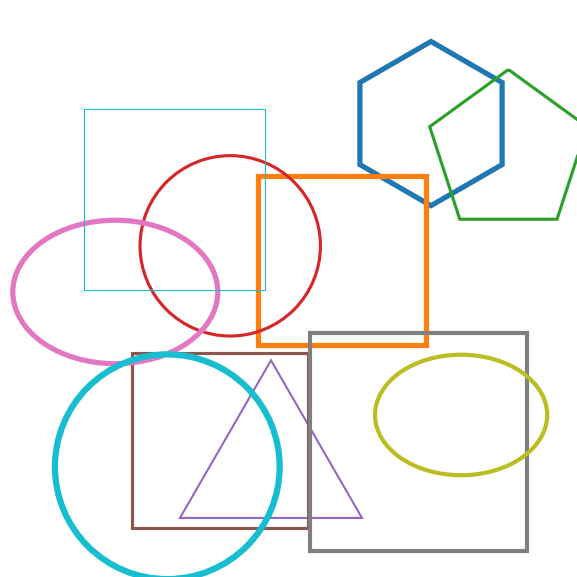[{"shape": "hexagon", "thickness": 2.5, "radius": 0.71, "center": [0.746, 0.785]}, {"shape": "square", "thickness": 2.5, "radius": 0.73, "center": [0.592, 0.548]}, {"shape": "pentagon", "thickness": 1.5, "radius": 0.72, "center": [0.88, 0.735]}, {"shape": "circle", "thickness": 1.5, "radius": 0.78, "center": [0.399, 0.573]}, {"shape": "triangle", "thickness": 1, "radius": 0.91, "center": [0.469, 0.193]}, {"shape": "square", "thickness": 1.5, "radius": 0.76, "center": [0.381, 0.236]}, {"shape": "oval", "thickness": 2.5, "radius": 0.89, "center": [0.2, 0.494]}, {"shape": "square", "thickness": 2, "radius": 0.94, "center": [0.724, 0.234]}, {"shape": "oval", "thickness": 2, "radius": 0.75, "center": [0.798, 0.281]}, {"shape": "circle", "thickness": 3, "radius": 0.97, "center": [0.29, 0.191]}, {"shape": "square", "thickness": 0.5, "radius": 0.79, "center": [0.302, 0.654]}]